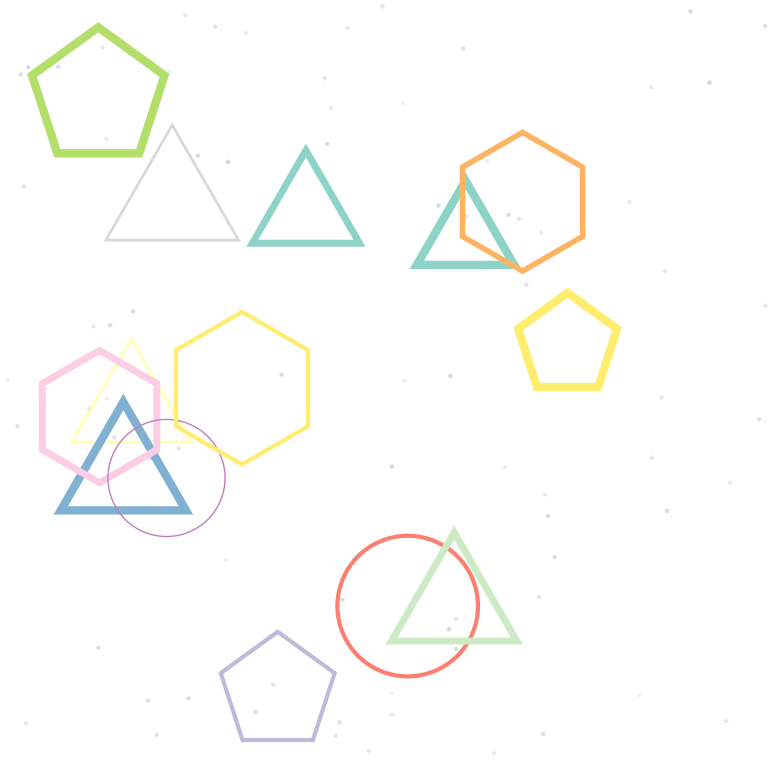[{"shape": "triangle", "thickness": 3, "radius": 0.36, "center": [0.605, 0.692]}, {"shape": "triangle", "thickness": 2.5, "radius": 0.4, "center": [0.397, 0.724]}, {"shape": "triangle", "thickness": 1, "radius": 0.45, "center": [0.171, 0.47]}, {"shape": "pentagon", "thickness": 1.5, "radius": 0.39, "center": [0.361, 0.102]}, {"shape": "circle", "thickness": 1.5, "radius": 0.46, "center": [0.529, 0.213]}, {"shape": "triangle", "thickness": 3, "radius": 0.47, "center": [0.16, 0.384]}, {"shape": "hexagon", "thickness": 2, "radius": 0.45, "center": [0.679, 0.738]}, {"shape": "pentagon", "thickness": 3, "radius": 0.45, "center": [0.128, 0.874]}, {"shape": "hexagon", "thickness": 2.5, "radius": 0.43, "center": [0.129, 0.459]}, {"shape": "triangle", "thickness": 1, "radius": 0.5, "center": [0.224, 0.738]}, {"shape": "circle", "thickness": 0.5, "radius": 0.38, "center": [0.216, 0.379]}, {"shape": "triangle", "thickness": 2.5, "radius": 0.47, "center": [0.59, 0.214]}, {"shape": "pentagon", "thickness": 3, "radius": 0.34, "center": [0.737, 0.552]}, {"shape": "hexagon", "thickness": 1.5, "radius": 0.5, "center": [0.314, 0.496]}]